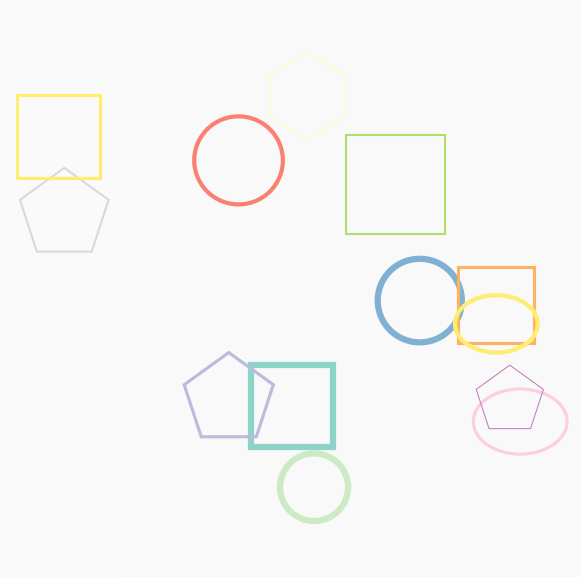[{"shape": "square", "thickness": 3, "radius": 0.35, "center": [0.503, 0.296]}, {"shape": "hexagon", "thickness": 0.5, "radius": 0.37, "center": [0.529, 0.833]}, {"shape": "pentagon", "thickness": 1.5, "radius": 0.4, "center": [0.394, 0.308]}, {"shape": "circle", "thickness": 2, "radius": 0.38, "center": [0.41, 0.721]}, {"shape": "circle", "thickness": 3, "radius": 0.36, "center": [0.722, 0.479]}, {"shape": "square", "thickness": 1.5, "radius": 0.33, "center": [0.853, 0.471]}, {"shape": "square", "thickness": 1, "radius": 0.43, "center": [0.681, 0.68]}, {"shape": "oval", "thickness": 1.5, "radius": 0.4, "center": [0.895, 0.269]}, {"shape": "pentagon", "thickness": 1, "radius": 0.4, "center": [0.111, 0.628]}, {"shape": "pentagon", "thickness": 0.5, "radius": 0.3, "center": [0.877, 0.306]}, {"shape": "circle", "thickness": 3, "radius": 0.29, "center": [0.54, 0.156]}, {"shape": "square", "thickness": 1.5, "radius": 0.36, "center": [0.1, 0.763]}, {"shape": "oval", "thickness": 2, "radius": 0.36, "center": [0.854, 0.438]}]